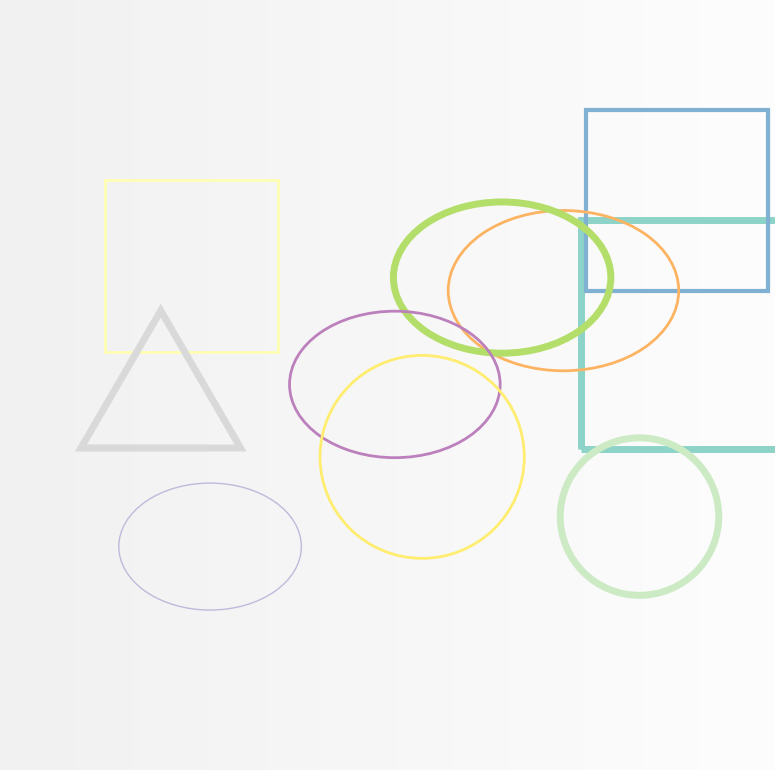[{"shape": "square", "thickness": 2.5, "radius": 0.74, "center": [0.898, 0.566]}, {"shape": "square", "thickness": 1, "radius": 0.56, "center": [0.248, 0.655]}, {"shape": "oval", "thickness": 0.5, "radius": 0.59, "center": [0.271, 0.29]}, {"shape": "square", "thickness": 1.5, "radius": 0.59, "center": [0.873, 0.74]}, {"shape": "oval", "thickness": 1, "radius": 0.74, "center": [0.727, 0.623]}, {"shape": "oval", "thickness": 2.5, "radius": 0.7, "center": [0.648, 0.64]}, {"shape": "triangle", "thickness": 2.5, "radius": 0.59, "center": [0.207, 0.478]}, {"shape": "oval", "thickness": 1, "radius": 0.68, "center": [0.509, 0.501]}, {"shape": "circle", "thickness": 2.5, "radius": 0.51, "center": [0.825, 0.329]}, {"shape": "circle", "thickness": 1, "radius": 0.66, "center": [0.545, 0.407]}]